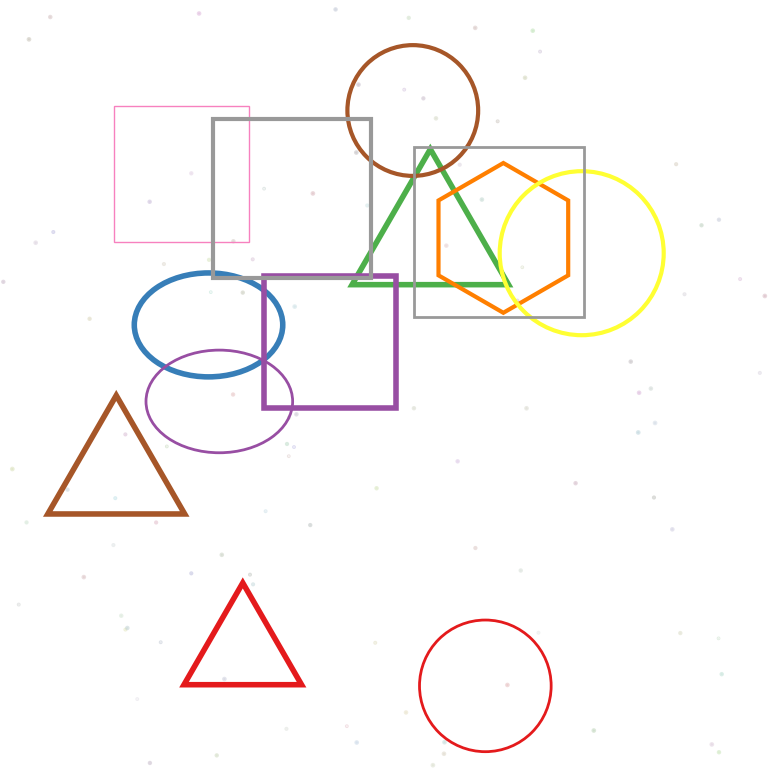[{"shape": "circle", "thickness": 1, "radius": 0.43, "center": [0.63, 0.109]}, {"shape": "triangle", "thickness": 2, "radius": 0.44, "center": [0.315, 0.155]}, {"shape": "oval", "thickness": 2, "radius": 0.48, "center": [0.271, 0.578]}, {"shape": "triangle", "thickness": 2, "radius": 0.59, "center": [0.559, 0.689]}, {"shape": "square", "thickness": 2, "radius": 0.43, "center": [0.429, 0.556]}, {"shape": "oval", "thickness": 1, "radius": 0.48, "center": [0.285, 0.479]}, {"shape": "hexagon", "thickness": 1.5, "radius": 0.49, "center": [0.654, 0.691]}, {"shape": "circle", "thickness": 1.5, "radius": 0.53, "center": [0.755, 0.671]}, {"shape": "circle", "thickness": 1.5, "radius": 0.42, "center": [0.536, 0.856]}, {"shape": "triangle", "thickness": 2, "radius": 0.51, "center": [0.151, 0.384]}, {"shape": "square", "thickness": 0.5, "radius": 0.44, "center": [0.236, 0.775]}, {"shape": "square", "thickness": 1.5, "radius": 0.51, "center": [0.379, 0.742]}, {"shape": "square", "thickness": 1, "radius": 0.55, "center": [0.648, 0.699]}]